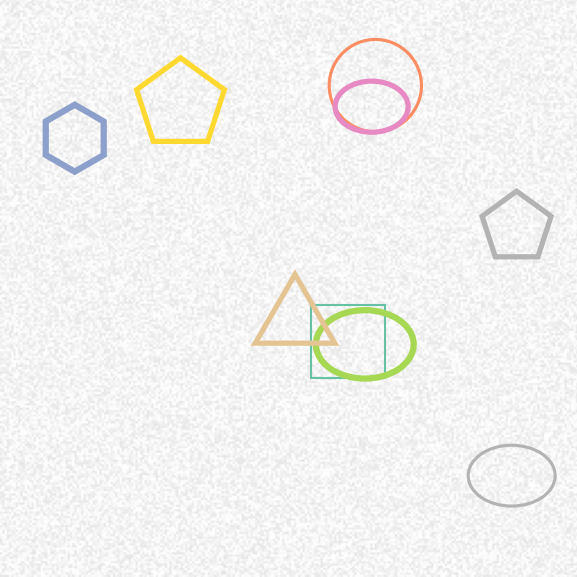[{"shape": "square", "thickness": 1, "radius": 0.32, "center": [0.602, 0.408]}, {"shape": "circle", "thickness": 1.5, "radius": 0.4, "center": [0.65, 0.851]}, {"shape": "hexagon", "thickness": 3, "radius": 0.29, "center": [0.129, 0.76]}, {"shape": "oval", "thickness": 2.5, "radius": 0.32, "center": [0.644, 0.814]}, {"shape": "oval", "thickness": 3, "radius": 0.42, "center": [0.632, 0.403]}, {"shape": "pentagon", "thickness": 2.5, "radius": 0.4, "center": [0.313, 0.819]}, {"shape": "triangle", "thickness": 2.5, "radius": 0.4, "center": [0.511, 0.445]}, {"shape": "pentagon", "thickness": 2.5, "radius": 0.31, "center": [0.895, 0.605]}, {"shape": "oval", "thickness": 1.5, "radius": 0.38, "center": [0.886, 0.175]}]